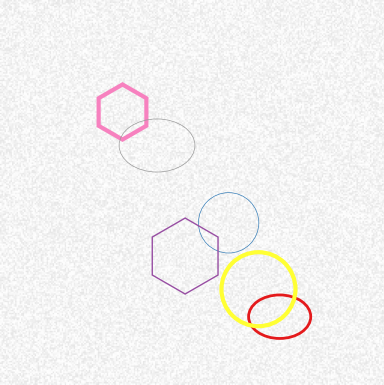[{"shape": "oval", "thickness": 2, "radius": 0.4, "center": [0.726, 0.177]}, {"shape": "circle", "thickness": 0.5, "radius": 0.39, "center": [0.594, 0.421]}, {"shape": "hexagon", "thickness": 1, "radius": 0.49, "center": [0.481, 0.335]}, {"shape": "circle", "thickness": 3, "radius": 0.48, "center": [0.671, 0.249]}, {"shape": "hexagon", "thickness": 3, "radius": 0.36, "center": [0.318, 0.709]}, {"shape": "oval", "thickness": 0.5, "radius": 0.49, "center": [0.408, 0.622]}]